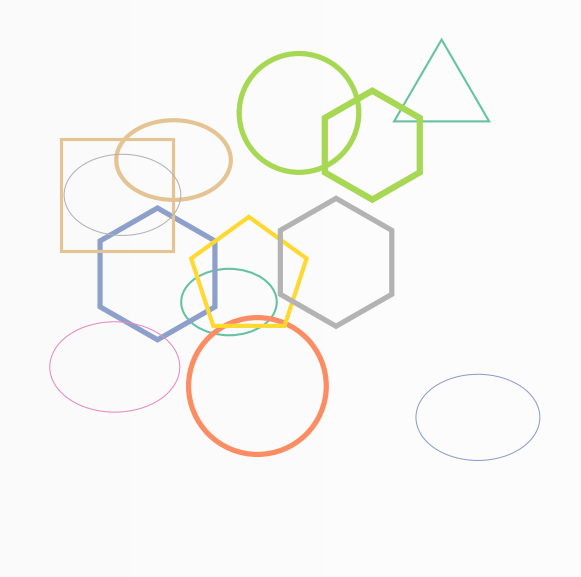[{"shape": "oval", "thickness": 1, "radius": 0.41, "center": [0.394, 0.476]}, {"shape": "triangle", "thickness": 1, "radius": 0.47, "center": [0.76, 0.836]}, {"shape": "circle", "thickness": 2.5, "radius": 0.59, "center": [0.443, 0.331]}, {"shape": "oval", "thickness": 0.5, "radius": 0.53, "center": [0.822, 0.276]}, {"shape": "hexagon", "thickness": 2.5, "radius": 0.57, "center": [0.271, 0.525]}, {"shape": "oval", "thickness": 0.5, "radius": 0.56, "center": [0.197, 0.364]}, {"shape": "circle", "thickness": 2.5, "radius": 0.51, "center": [0.514, 0.804]}, {"shape": "hexagon", "thickness": 3, "radius": 0.47, "center": [0.641, 0.748]}, {"shape": "pentagon", "thickness": 2, "radius": 0.52, "center": [0.428, 0.519]}, {"shape": "square", "thickness": 1.5, "radius": 0.48, "center": [0.201, 0.662]}, {"shape": "oval", "thickness": 2, "radius": 0.49, "center": [0.299, 0.722]}, {"shape": "oval", "thickness": 0.5, "radius": 0.5, "center": [0.211, 0.662]}, {"shape": "hexagon", "thickness": 2.5, "radius": 0.55, "center": [0.578, 0.545]}]